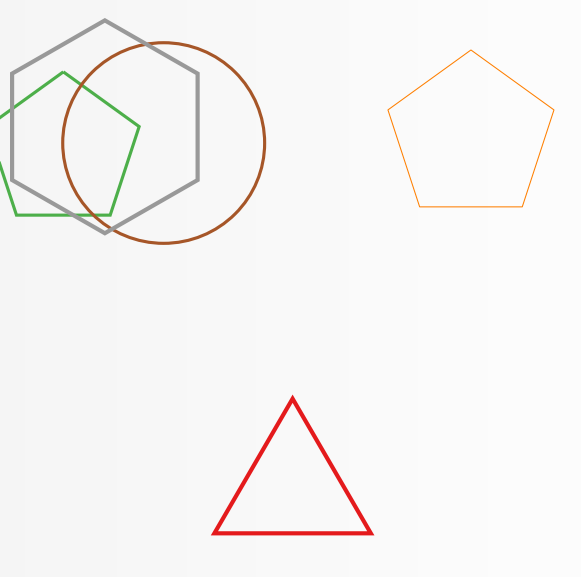[{"shape": "triangle", "thickness": 2, "radius": 0.78, "center": [0.503, 0.153]}, {"shape": "pentagon", "thickness": 1.5, "radius": 0.69, "center": [0.109, 0.738]}, {"shape": "pentagon", "thickness": 0.5, "radius": 0.75, "center": [0.81, 0.762]}, {"shape": "circle", "thickness": 1.5, "radius": 0.87, "center": [0.282, 0.751]}, {"shape": "hexagon", "thickness": 2, "radius": 0.92, "center": [0.18, 0.78]}]